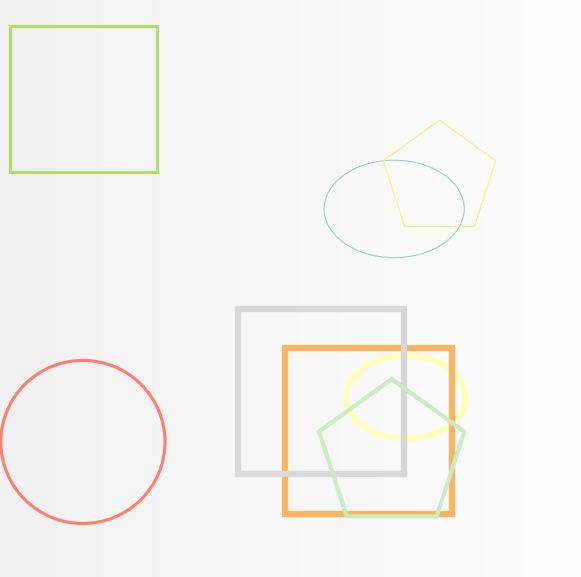[{"shape": "oval", "thickness": 0.5, "radius": 0.6, "center": [0.678, 0.637]}, {"shape": "oval", "thickness": 2.5, "radius": 0.51, "center": [0.698, 0.312]}, {"shape": "circle", "thickness": 1.5, "radius": 0.71, "center": [0.143, 0.234]}, {"shape": "square", "thickness": 3, "radius": 0.72, "center": [0.634, 0.252]}, {"shape": "square", "thickness": 1.5, "radius": 0.63, "center": [0.144, 0.828]}, {"shape": "square", "thickness": 3, "radius": 0.72, "center": [0.553, 0.322]}, {"shape": "pentagon", "thickness": 2, "radius": 0.66, "center": [0.674, 0.211]}, {"shape": "pentagon", "thickness": 0.5, "radius": 0.51, "center": [0.756, 0.689]}]